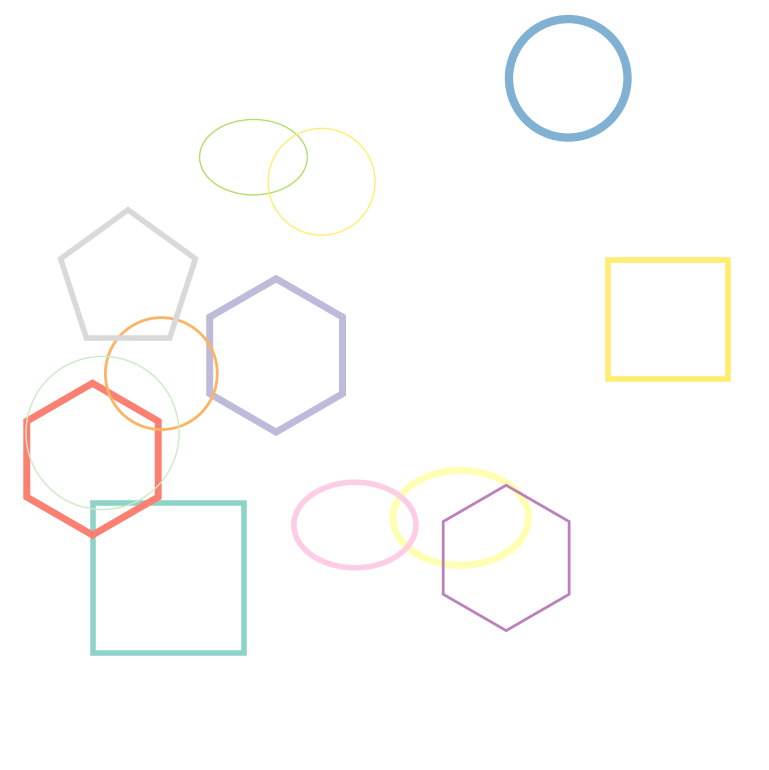[{"shape": "square", "thickness": 2, "radius": 0.49, "center": [0.219, 0.249]}, {"shape": "oval", "thickness": 2.5, "radius": 0.44, "center": [0.598, 0.327]}, {"shape": "hexagon", "thickness": 2.5, "radius": 0.5, "center": [0.359, 0.538]}, {"shape": "hexagon", "thickness": 2.5, "radius": 0.49, "center": [0.12, 0.404]}, {"shape": "circle", "thickness": 3, "radius": 0.38, "center": [0.738, 0.898]}, {"shape": "circle", "thickness": 1, "radius": 0.36, "center": [0.21, 0.515]}, {"shape": "oval", "thickness": 0.5, "radius": 0.35, "center": [0.329, 0.796]}, {"shape": "oval", "thickness": 2, "radius": 0.4, "center": [0.461, 0.318]}, {"shape": "pentagon", "thickness": 2, "radius": 0.46, "center": [0.166, 0.635]}, {"shape": "hexagon", "thickness": 1, "radius": 0.47, "center": [0.657, 0.275]}, {"shape": "circle", "thickness": 0.5, "radius": 0.5, "center": [0.133, 0.438]}, {"shape": "square", "thickness": 2, "radius": 0.39, "center": [0.868, 0.585]}, {"shape": "circle", "thickness": 0.5, "radius": 0.35, "center": [0.418, 0.764]}]